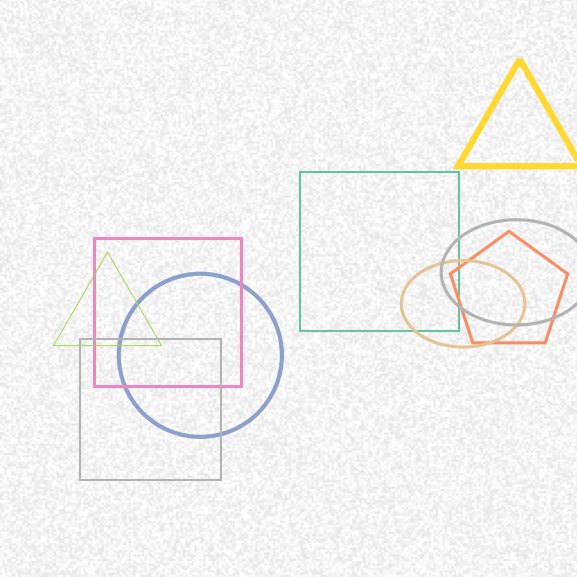[{"shape": "square", "thickness": 1, "radius": 0.69, "center": [0.657, 0.563]}, {"shape": "pentagon", "thickness": 1.5, "radius": 0.53, "center": [0.881, 0.492]}, {"shape": "circle", "thickness": 2, "radius": 0.71, "center": [0.347, 0.384]}, {"shape": "square", "thickness": 1.5, "radius": 0.64, "center": [0.29, 0.459]}, {"shape": "triangle", "thickness": 0.5, "radius": 0.54, "center": [0.186, 0.455]}, {"shape": "triangle", "thickness": 3, "radius": 0.62, "center": [0.9, 0.773]}, {"shape": "oval", "thickness": 1.5, "radius": 0.54, "center": [0.802, 0.473]}, {"shape": "oval", "thickness": 1.5, "radius": 0.65, "center": [0.894, 0.528]}, {"shape": "square", "thickness": 1, "radius": 0.61, "center": [0.26, 0.29]}]